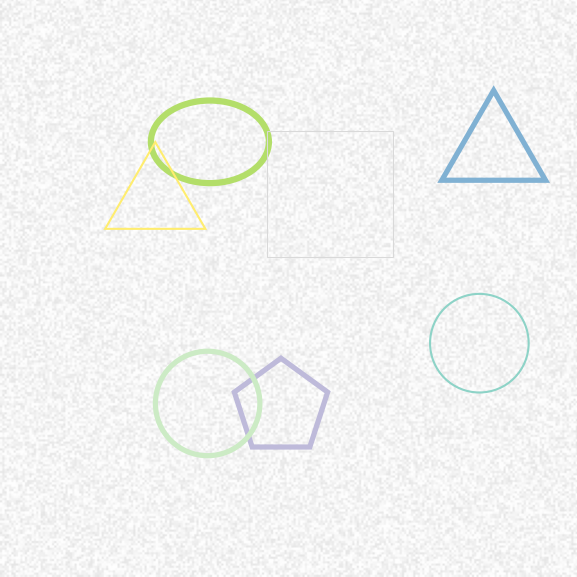[{"shape": "circle", "thickness": 1, "radius": 0.43, "center": [0.83, 0.405]}, {"shape": "pentagon", "thickness": 2.5, "radius": 0.42, "center": [0.487, 0.294]}, {"shape": "triangle", "thickness": 2.5, "radius": 0.52, "center": [0.855, 0.739]}, {"shape": "oval", "thickness": 3, "radius": 0.51, "center": [0.363, 0.754]}, {"shape": "square", "thickness": 0.5, "radius": 0.55, "center": [0.571, 0.663]}, {"shape": "circle", "thickness": 2.5, "radius": 0.45, "center": [0.36, 0.301]}, {"shape": "triangle", "thickness": 1, "radius": 0.5, "center": [0.269, 0.653]}]